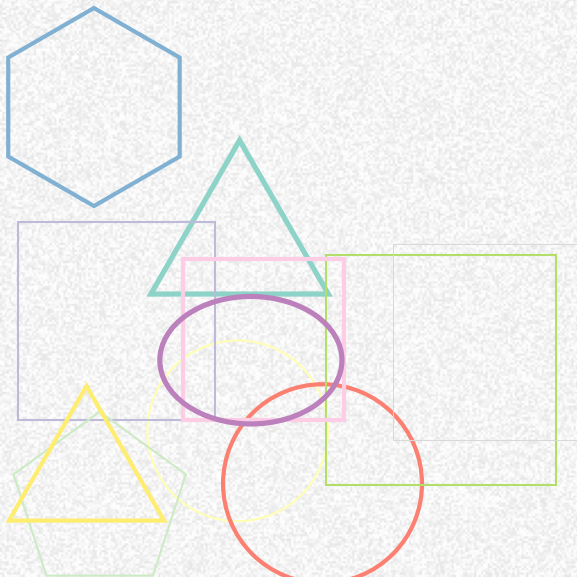[{"shape": "triangle", "thickness": 2.5, "radius": 0.89, "center": [0.415, 0.579]}, {"shape": "circle", "thickness": 1, "radius": 0.78, "center": [0.412, 0.253]}, {"shape": "square", "thickness": 1, "radius": 0.86, "center": [0.202, 0.443]}, {"shape": "circle", "thickness": 2, "radius": 0.86, "center": [0.558, 0.162]}, {"shape": "hexagon", "thickness": 2, "radius": 0.86, "center": [0.163, 0.814]}, {"shape": "square", "thickness": 1, "radius": 1.0, "center": [0.764, 0.359]}, {"shape": "square", "thickness": 2, "radius": 0.7, "center": [0.456, 0.411]}, {"shape": "square", "thickness": 0.5, "radius": 0.85, "center": [0.85, 0.407]}, {"shape": "oval", "thickness": 2.5, "radius": 0.79, "center": [0.434, 0.375]}, {"shape": "pentagon", "thickness": 1, "radius": 0.78, "center": [0.173, 0.129]}, {"shape": "triangle", "thickness": 2, "radius": 0.78, "center": [0.15, 0.175]}]